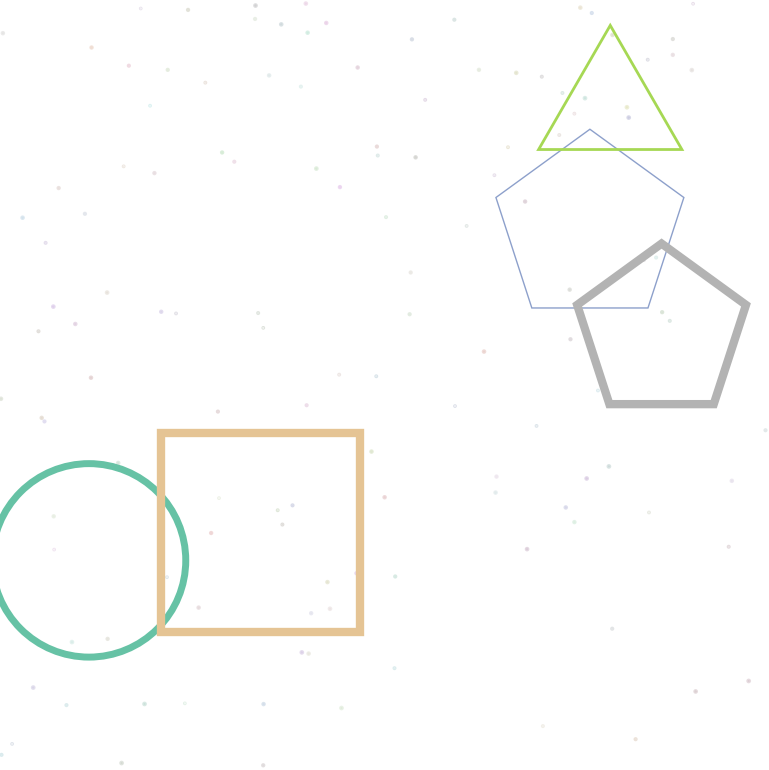[{"shape": "circle", "thickness": 2.5, "radius": 0.63, "center": [0.116, 0.272]}, {"shape": "pentagon", "thickness": 0.5, "radius": 0.64, "center": [0.766, 0.704]}, {"shape": "triangle", "thickness": 1, "radius": 0.54, "center": [0.793, 0.86]}, {"shape": "square", "thickness": 3, "radius": 0.65, "center": [0.338, 0.309]}, {"shape": "pentagon", "thickness": 3, "radius": 0.58, "center": [0.859, 0.568]}]